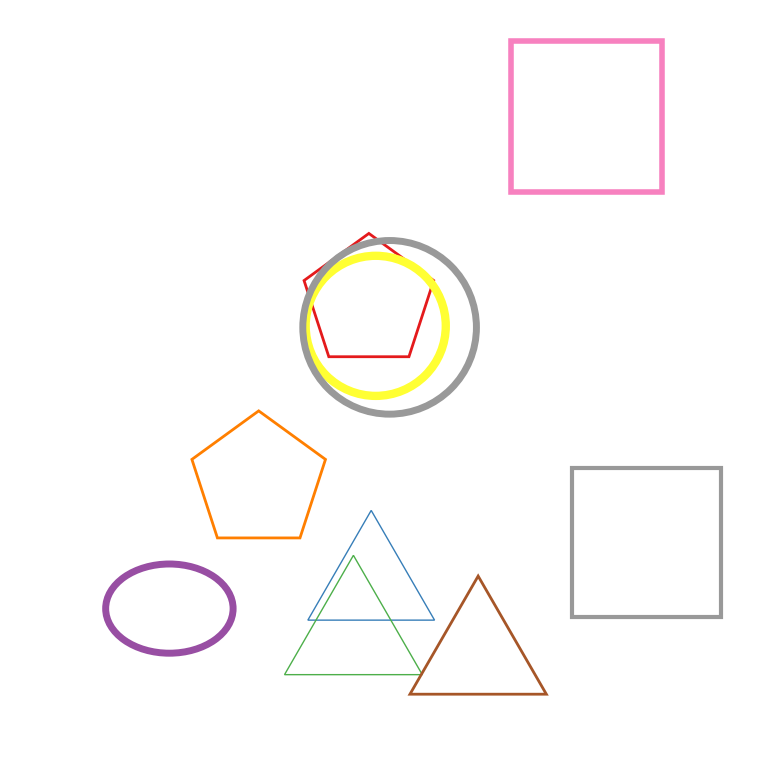[{"shape": "pentagon", "thickness": 1, "radius": 0.44, "center": [0.479, 0.608]}, {"shape": "triangle", "thickness": 0.5, "radius": 0.47, "center": [0.482, 0.242]}, {"shape": "triangle", "thickness": 0.5, "radius": 0.52, "center": [0.459, 0.175]}, {"shape": "oval", "thickness": 2.5, "radius": 0.41, "center": [0.22, 0.21]}, {"shape": "pentagon", "thickness": 1, "radius": 0.46, "center": [0.336, 0.375]}, {"shape": "circle", "thickness": 3, "radius": 0.45, "center": [0.488, 0.577]}, {"shape": "triangle", "thickness": 1, "radius": 0.51, "center": [0.621, 0.15]}, {"shape": "square", "thickness": 2, "radius": 0.49, "center": [0.762, 0.849]}, {"shape": "square", "thickness": 1.5, "radius": 0.48, "center": [0.84, 0.295]}, {"shape": "circle", "thickness": 2.5, "radius": 0.56, "center": [0.506, 0.575]}]